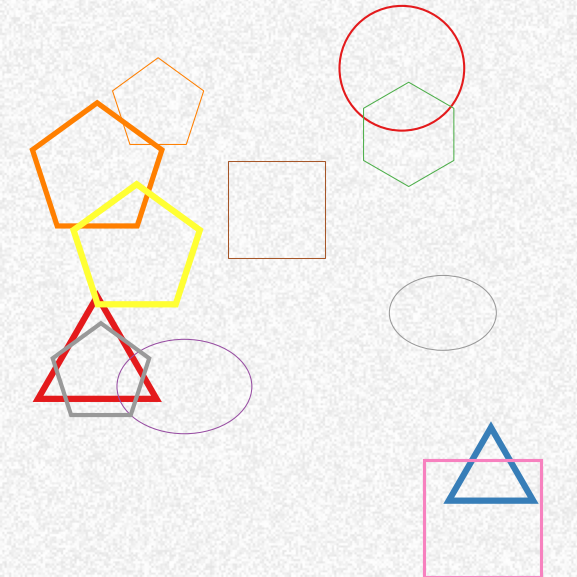[{"shape": "circle", "thickness": 1, "radius": 0.54, "center": [0.696, 0.881]}, {"shape": "triangle", "thickness": 3, "radius": 0.59, "center": [0.168, 0.368]}, {"shape": "triangle", "thickness": 3, "radius": 0.42, "center": [0.85, 0.174]}, {"shape": "hexagon", "thickness": 0.5, "radius": 0.45, "center": [0.708, 0.766]}, {"shape": "oval", "thickness": 0.5, "radius": 0.58, "center": [0.319, 0.33]}, {"shape": "pentagon", "thickness": 0.5, "radius": 0.42, "center": [0.274, 0.816]}, {"shape": "pentagon", "thickness": 2.5, "radius": 0.59, "center": [0.168, 0.703]}, {"shape": "pentagon", "thickness": 3, "radius": 0.57, "center": [0.237, 0.565]}, {"shape": "square", "thickness": 0.5, "radius": 0.42, "center": [0.479, 0.636]}, {"shape": "square", "thickness": 1.5, "radius": 0.51, "center": [0.835, 0.101]}, {"shape": "pentagon", "thickness": 2, "radius": 0.44, "center": [0.175, 0.352]}, {"shape": "oval", "thickness": 0.5, "radius": 0.46, "center": [0.767, 0.457]}]